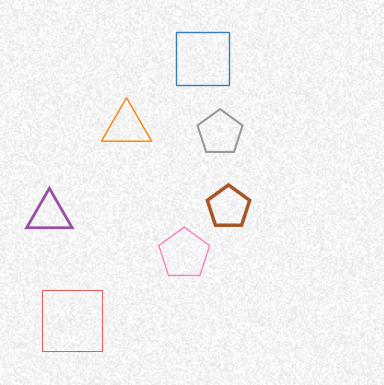[{"shape": "square", "thickness": 0.5, "radius": 0.39, "center": [0.186, 0.168]}, {"shape": "square", "thickness": 1, "radius": 0.34, "center": [0.527, 0.847]}, {"shape": "triangle", "thickness": 2, "radius": 0.34, "center": [0.128, 0.443]}, {"shape": "triangle", "thickness": 1, "radius": 0.38, "center": [0.329, 0.671]}, {"shape": "pentagon", "thickness": 2.5, "radius": 0.29, "center": [0.594, 0.462]}, {"shape": "pentagon", "thickness": 1, "radius": 0.35, "center": [0.479, 0.341]}, {"shape": "pentagon", "thickness": 1.5, "radius": 0.31, "center": [0.572, 0.655]}]